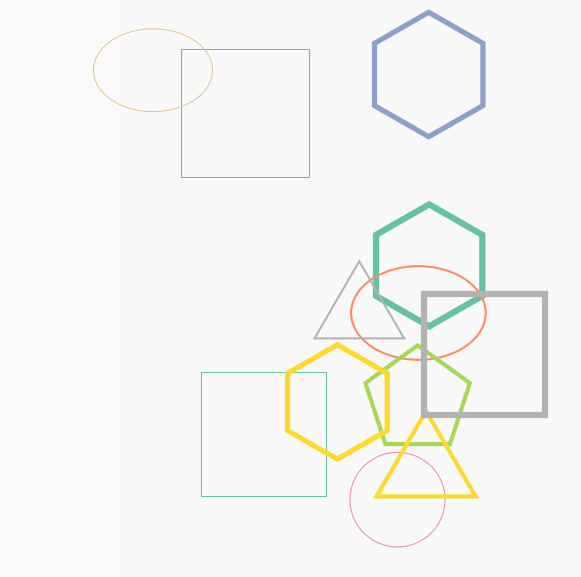[{"shape": "hexagon", "thickness": 3, "radius": 0.53, "center": [0.738, 0.54]}, {"shape": "square", "thickness": 0.5, "radius": 0.54, "center": [0.454, 0.248]}, {"shape": "oval", "thickness": 1, "radius": 0.58, "center": [0.72, 0.457]}, {"shape": "hexagon", "thickness": 2.5, "radius": 0.54, "center": [0.738, 0.87]}, {"shape": "square", "thickness": 0.5, "radius": 0.55, "center": [0.422, 0.803]}, {"shape": "circle", "thickness": 0.5, "radius": 0.41, "center": [0.684, 0.134]}, {"shape": "pentagon", "thickness": 2, "radius": 0.47, "center": [0.719, 0.307]}, {"shape": "hexagon", "thickness": 2.5, "radius": 0.49, "center": [0.58, 0.303]}, {"shape": "triangle", "thickness": 2, "radius": 0.49, "center": [0.733, 0.189]}, {"shape": "oval", "thickness": 0.5, "radius": 0.51, "center": [0.263, 0.878]}, {"shape": "triangle", "thickness": 1, "radius": 0.45, "center": [0.618, 0.458]}, {"shape": "square", "thickness": 3, "radius": 0.52, "center": [0.834, 0.385]}]